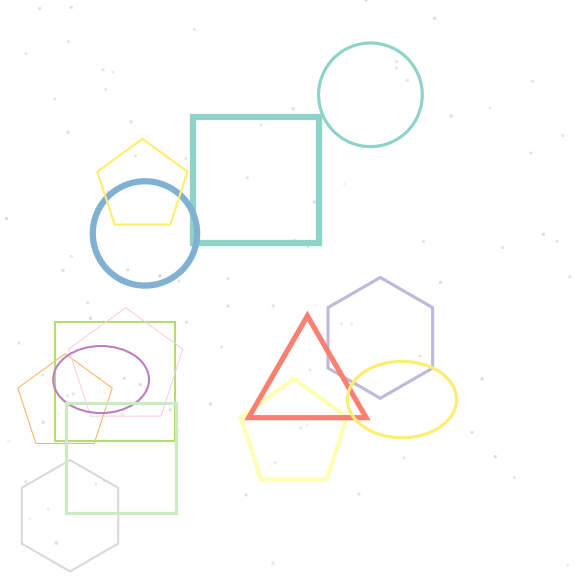[{"shape": "square", "thickness": 3, "radius": 0.55, "center": [0.444, 0.688]}, {"shape": "circle", "thickness": 1.5, "radius": 0.45, "center": [0.641, 0.835]}, {"shape": "pentagon", "thickness": 2, "radius": 0.48, "center": [0.509, 0.247]}, {"shape": "hexagon", "thickness": 1.5, "radius": 0.52, "center": [0.659, 0.414]}, {"shape": "triangle", "thickness": 2.5, "radius": 0.59, "center": [0.532, 0.335]}, {"shape": "circle", "thickness": 3, "radius": 0.45, "center": [0.251, 0.595]}, {"shape": "pentagon", "thickness": 0.5, "radius": 0.43, "center": [0.113, 0.301]}, {"shape": "square", "thickness": 1, "radius": 0.52, "center": [0.199, 0.338]}, {"shape": "pentagon", "thickness": 0.5, "radius": 0.52, "center": [0.218, 0.363]}, {"shape": "hexagon", "thickness": 1, "radius": 0.48, "center": [0.121, 0.106]}, {"shape": "oval", "thickness": 1, "radius": 0.41, "center": [0.175, 0.342]}, {"shape": "square", "thickness": 1.5, "radius": 0.48, "center": [0.21, 0.207]}, {"shape": "oval", "thickness": 1.5, "radius": 0.47, "center": [0.696, 0.307]}, {"shape": "pentagon", "thickness": 1, "radius": 0.41, "center": [0.247, 0.677]}]